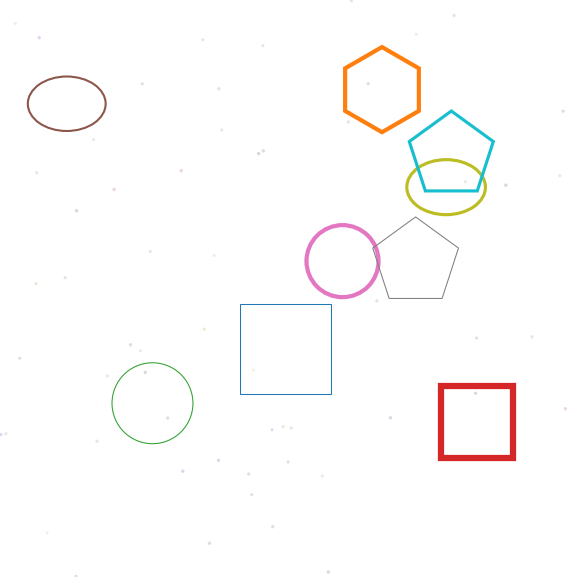[{"shape": "square", "thickness": 0.5, "radius": 0.39, "center": [0.495, 0.395]}, {"shape": "hexagon", "thickness": 2, "radius": 0.37, "center": [0.661, 0.844]}, {"shape": "circle", "thickness": 0.5, "radius": 0.35, "center": [0.264, 0.301]}, {"shape": "square", "thickness": 3, "radius": 0.31, "center": [0.825, 0.268]}, {"shape": "oval", "thickness": 1, "radius": 0.34, "center": [0.116, 0.819]}, {"shape": "circle", "thickness": 2, "radius": 0.31, "center": [0.593, 0.547]}, {"shape": "pentagon", "thickness": 0.5, "radius": 0.39, "center": [0.72, 0.545]}, {"shape": "oval", "thickness": 1.5, "radius": 0.34, "center": [0.773, 0.675]}, {"shape": "pentagon", "thickness": 1.5, "radius": 0.38, "center": [0.781, 0.73]}]